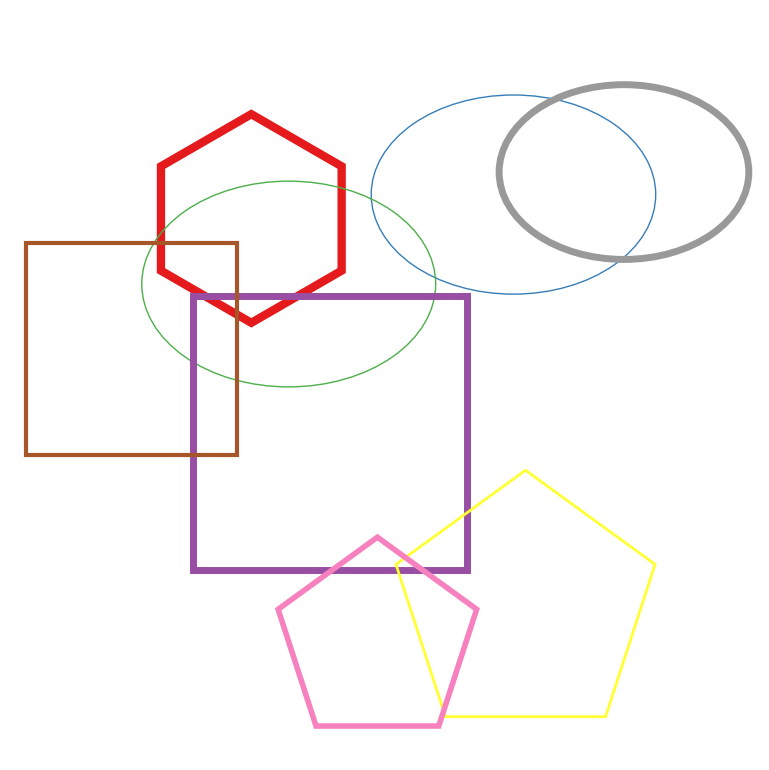[{"shape": "hexagon", "thickness": 3, "radius": 0.68, "center": [0.326, 0.716]}, {"shape": "oval", "thickness": 0.5, "radius": 0.92, "center": [0.667, 0.747]}, {"shape": "oval", "thickness": 0.5, "radius": 0.95, "center": [0.375, 0.631]}, {"shape": "square", "thickness": 2.5, "radius": 0.89, "center": [0.428, 0.437]}, {"shape": "pentagon", "thickness": 1, "radius": 0.88, "center": [0.682, 0.212]}, {"shape": "square", "thickness": 1.5, "radius": 0.69, "center": [0.171, 0.547]}, {"shape": "pentagon", "thickness": 2, "radius": 0.68, "center": [0.49, 0.167]}, {"shape": "oval", "thickness": 2.5, "radius": 0.81, "center": [0.81, 0.777]}]